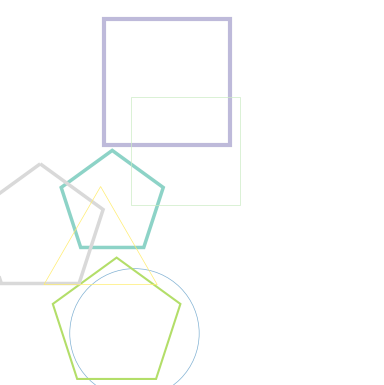[{"shape": "pentagon", "thickness": 2.5, "radius": 0.7, "center": [0.291, 0.47]}, {"shape": "square", "thickness": 3, "radius": 0.82, "center": [0.433, 0.787]}, {"shape": "circle", "thickness": 0.5, "radius": 0.84, "center": [0.349, 0.134]}, {"shape": "pentagon", "thickness": 1.5, "radius": 0.87, "center": [0.303, 0.157]}, {"shape": "pentagon", "thickness": 2.5, "radius": 0.86, "center": [0.104, 0.403]}, {"shape": "square", "thickness": 0.5, "radius": 0.7, "center": [0.482, 0.608]}, {"shape": "triangle", "thickness": 0.5, "radius": 0.85, "center": [0.261, 0.346]}]